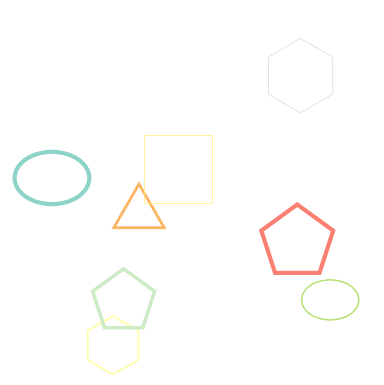[{"shape": "oval", "thickness": 3, "radius": 0.49, "center": [0.135, 0.538]}, {"shape": "hexagon", "thickness": 1.5, "radius": 0.38, "center": [0.294, 0.103]}, {"shape": "pentagon", "thickness": 3, "radius": 0.49, "center": [0.772, 0.371]}, {"shape": "triangle", "thickness": 2, "radius": 0.38, "center": [0.361, 0.446]}, {"shape": "oval", "thickness": 1, "radius": 0.37, "center": [0.858, 0.221]}, {"shape": "hexagon", "thickness": 0.5, "radius": 0.48, "center": [0.781, 0.804]}, {"shape": "pentagon", "thickness": 2.5, "radius": 0.42, "center": [0.321, 0.217]}, {"shape": "square", "thickness": 0.5, "radius": 0.44, "center": [0.461, 0.56]}]